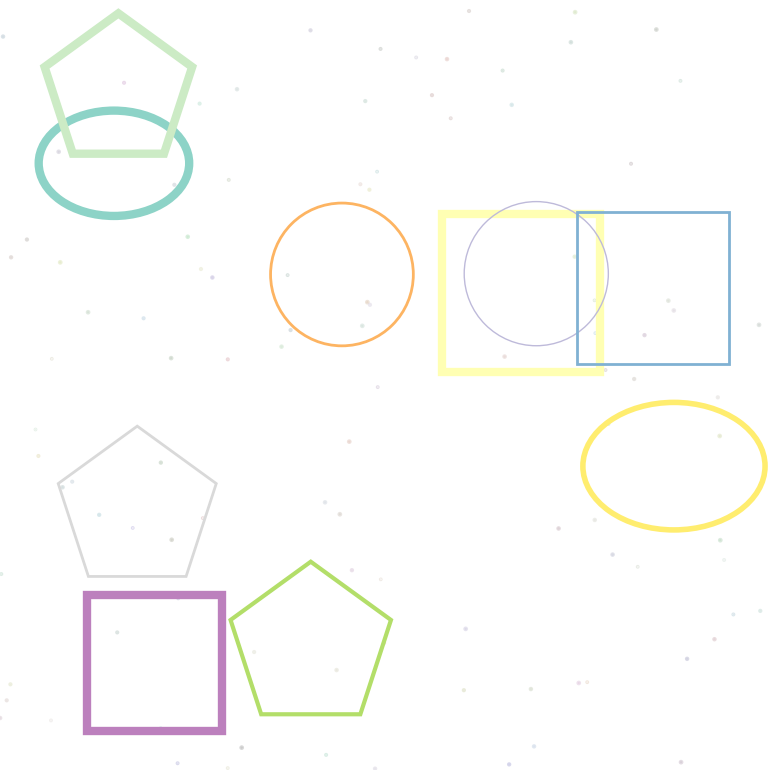[{"shape": "oval", "thickness": 3, "radius": 0.49, "center": [0.148, 0.788]}, {"shape": "square", "thickness": 3, "radius": 0.51, "center": [0.676, 0.62]}, {"shape": "circle", "thickness": 0.5, "radius": 0.47, "center": [0.696, 0.645]}, {"shape": "square", "thickness": 1, "radius": 0.5, "center": [0.848, 0.626]}, {"shape": "circle", "thickness": 1, "radius": 0.46, "center": [0.444, 0.644]}, {"shape": "pentagon", "thickness": 1.5, "radius": 0.55, "center": [0.404, 0.161]}, {"shape": "pentagon", "thickness": 1, "radius": 0.54, "center": [0.178, 0.339]}, {"shape": "square", "thickness": 3, "radius": 0.44, "center": [0.201, 0.139]}, {"shape": "pentagon", "thickness": 3, "radius": 0.5, "center": [0.154, 0.882]}, {"shape": "oval", "thickness": 2, "radius": 0.59, "center": [0.875, 0.395]}]